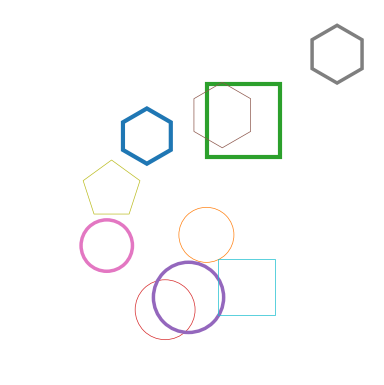[{"shape": "hexagon", "thickness": 3, "radius": 0.36, "center": [0.382, 0.647]}, {"shape": "circle", "thickness": 0.5, "radius": 0.36, "center": [0.536, 0.39]}, {"shape": "square", "thickness": 3, "radius": 0.47, "center": [0.632, 0.688]}, {"shape": "circle", "thickness": 0.5, "radius": 0.39, "center": [0.429, 0.196]}, {"shape": "circle", "thickness": 2.5, "radius": 0.46, "center": [0.49, 0.228]}, {"shape": "hexagon", "thickness": 0.5, "radius": 0.43, "center": [0.577, 0.701]}, {"shape": "circle", "thickness": 2.5, "radius": 0.33, "center": [0.277, 0.362]}, {"shape": "hexagon", "thickness": 2.5, "radius": 0.37, "center": [0.876, 0.859]}, {"shape": "pentagon", "thickness": 0.5, "radius": 0.39, "center": [0.29, 0.507]}, {"shape": "square", "thickness": 0.5, "radius": 0.36, "center": [0.64, 0.255]}]